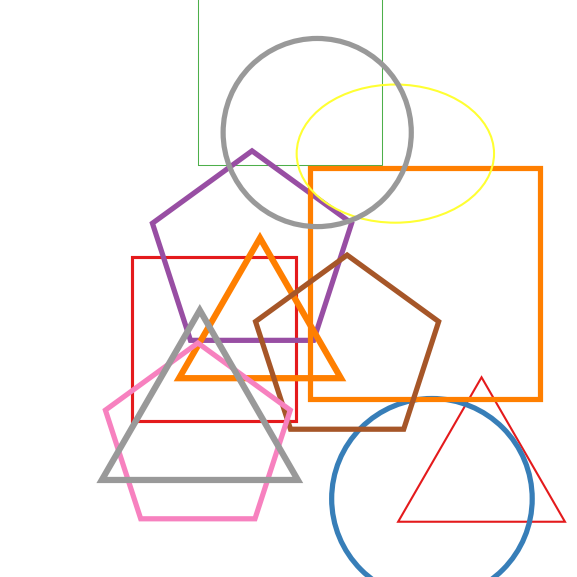[{"shape": "square", "thickness": 1.5, "radius": 0.71, "center": [0.371, 0.412]}, {"shape": "triangle", "thickness": 1, "radius": 0.83, "center": [0.834, 0.179]}, {"shape": "circle", "thickness": 2.5, "radius": 0.87, "center": [0.748, 0.135]}, {"shape": "square", "thickness": 0.5, "radius": 0.8, "center": [0.502, 0.873]}, {"shape": "pentagon", "thickness": 2.5, "radius": 0.91, "center": [0.436, 0.557]}, {"shape": "square", "thickness": 2.5, "radius": 1.0, "center": [0.736, 0.508]}, {"shape": "triangle", "thickness": 3, "radius": 0.81, "center": [0.45, 0.425]}, {"shape": "oval", "thickness": 1, "radius": 0.85, "center": [0.685, 0.733]}, {"shape": "pentagon", "thickness": 2.5, "radius": 0.83, "center": [0.601, 0.391]}, {"shape": "pentagon", "thickness": 2.5, "radius": 0.84, "center": [0.343, 0.237]}, {"shape": "circle", "thickness": 2.5, "radius": 0.81, "center": [0.549, 0.77]}, {"shape": "triangle", "thickness": 3, "radius": 0.98, "center": [0.346, 0.266]}]